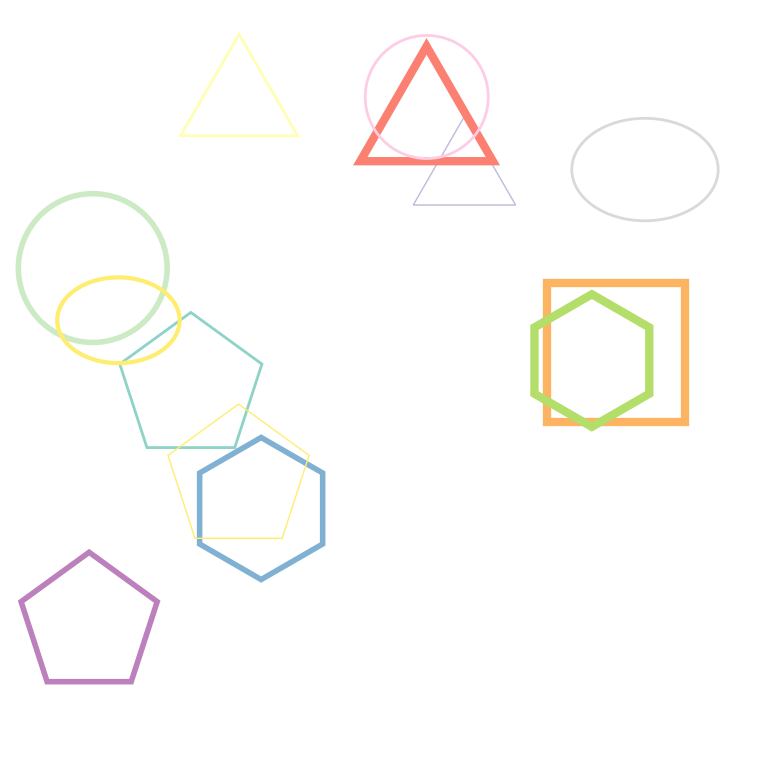[{"shape": "pentagon", "thickness": 1, "radius": 0.49, "center": [0.248, 0.497]}, {"shape": "triangle", "thickness": 1, "radius": 0.44, "center": [0.31, 0.868]}, {"shape": "triangle", "thickness": 0.5, "radius": 0.38, "center": [0.603, 0.772]}, {"shape": "triangle", "thickness": 3, "radius": 0.5, "center": [0.554, 0.84]}, {"shape": "hexagon", "thickness": 2, "radius": 0.46, "center": [0.339, 0.34]}, {"shape": "square", "thickness": 3, "radius": 0.45, "center": [0.8, 0.542]}, {"shape": "hexagon", "thickness": 3, "radius": 0.43, "center": [0.769, 0.532]}, {"shape": "circle", "thickness": 1, "radius": 0.4, "center": [0.554, 0.874]}, {"shape": "oval", "thickness": 1, "radius": 0.48, "center": [0.838, 0.78]}, {"shape": "pentagon", "thickness": 2, "radius": 0.46, "center": [0.116, 0.19]}, {"shape": "circle", "thickness": 2, "radius": 0.48, "center": [0.12, 0.652]}, {"shape": "oval", "thickness": 1.5, "radius": 0.4, "center": [0.154, 0.584]}, {"shape": "pentagon", "thickness": 0.5, "radius": 0.48, "center": [0.31, 0.379]}]